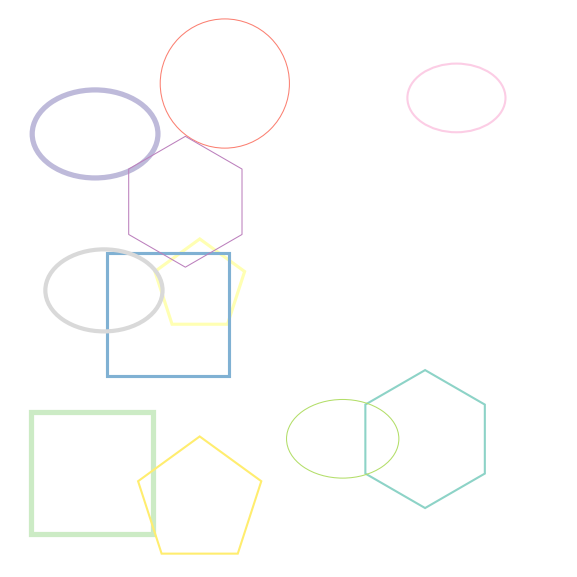[{"shape": "hexagon", "thickness": 1, "radius": 0.6, "center": [0.736, 0.239]}, {"shape": "pentagon", "thickness": 1.5, "radius": 0.41, "center": [0.346, 0.504]}, {"shape": "oval", "thickness": 2.5, "radius": 0.54, "center": [0.165, 0.767]}, {"shape": "circle", "thickness": 0.5, "radius": 0.56, "center": [0.389, 0.855]}, {"shape": "square", "thickness": 1.5, "radius": 0.53, "center": [0.291, 0.454]}, {"shape": "oval", "thickness": 0.5, "radius": 0.49, "center": [0.593, 0.239]}, {"shape": "oval", "thickness": 1, "radius": 0.42, "center": [0.79, 0.83]}, {"shape": "oval", "thickness": 2, "radius": 0.51, "center": [0.18, 0.496]}, {"shape": "hexagon", "thickness": 0.5, "radius": 0.57, "center": [0.321, 0.65]}, {"shape": "square", "thickness": 2.5, "radius": 0.53, "center": [0.159, 0.18]}, {"shape": "pentagon", "thickness": 1, "radius": 0.56, "center": [0.346, 0.131]}]